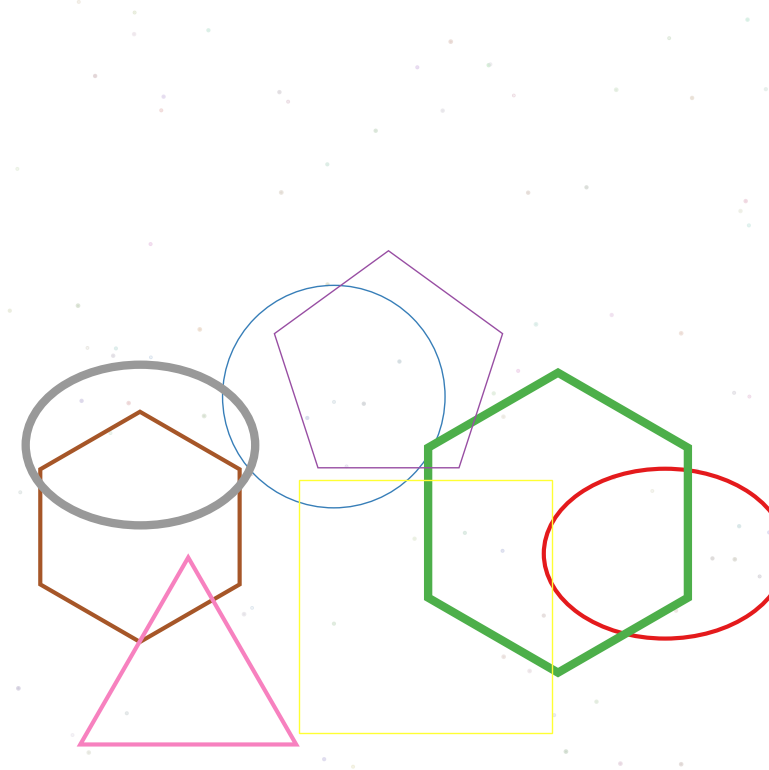[{"shape": "oval", "thickness": 1.5, "radius": 0.79, "center": [0.864, 0.281]}, {"shape": "circle", "thickness": 0.5, "radius": 0.72, "center": [0.434, 0.485]}, {"shape": "hexagon", "thickness": 3, "radius": 0.97, "center": [0.725, 0.321]}, {"shape": "pentagon", "thickness": 0.5, "radius": 0.78, "center": [0.505, 0.519]}, {"shape": "square", "thickness": 0.5, "radius": 0.82, "center": [0.552, 0.212]}, {"shape": "hexagon", "thickness": 1.5, "radius": 0.75, "center": [0.182, 0.316]}, {"shape": "triangle", "thickness": 1.5, "radius": 0.81, "center": [0.244, 0.114]}, {"shape": "oval", "thickness": 3, "radius": 0.75, "center": [0.182, 0.422]}]